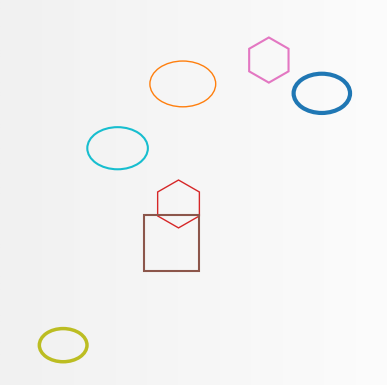[{"shape": "oval", "thickness": 3, "radius": 0.36, "center": [0.831, 0.758]}, {"shape": "oval", "thickness": 1, "radius": 0.42, "center": [0.472, 0.782]}, {"shape": "hexagon", "thickness": 1, "radius": 0.31, "center": [0.461, 0.47]}, {"shape": "square", "thickness": 1.5, "radius": 0.36, "center": [0.443, 0.369]}, {"shape": "hexagon", "thickness": 1.5, "radius": 0.29, "center": [0.694, 0.844]}, {"shape": "oval", "thickness": 2.5, "radius": 0.31, "center": [0.163, 0.103]}, {"shape": "oval", "thickness": 1.5, "radius": 0.39, "center": [0.303, 0.615]}]